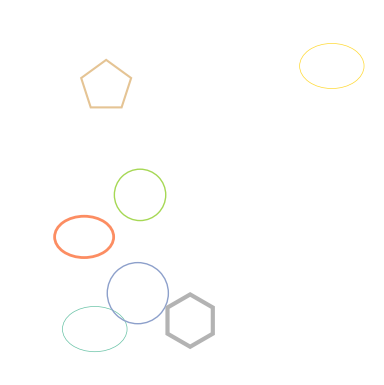[{"shape": "oval", "thickness": 0.5, "radius": 0.42, "center": [0.246, 0.145]}, {"shape": "oval", "thickness": 2, "radius": 0.38, "center": [0.219, 0.385]}, {"shape": "circle", "thickness": 1, "radius": 0.4, "center": [0.358, 0.239]}, {"shape": "circle", "thickness": 1, "radius": 0.33, "center": [0.364, 0.494]}, {"shape": "oval", "thickness": 0.5, "radius": 0.42, "center": [0.862, 0.829]}, {"shape": "pentagon", "thickness": 1.5, "radius": 0.34, "center": [0.276, 0.776]}, {"shape": "hexagon", "thickness": 3, "radius": 0.34, "center": [0.494, 0.167]}]